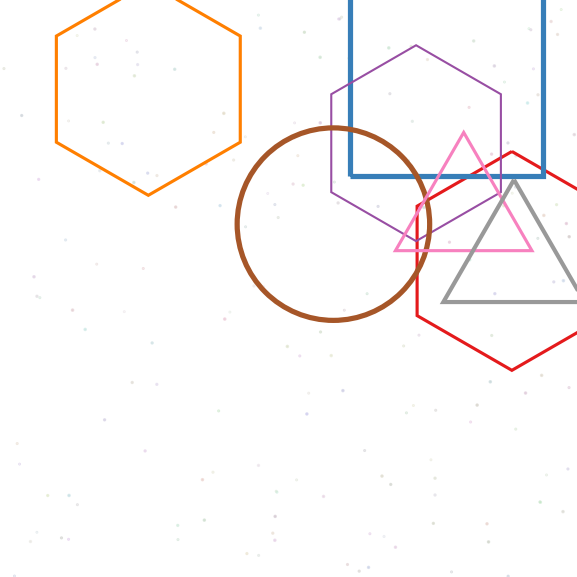[{"shape": "hexagon", "thickness": 1.5, "radius": 0.95, "center": [0.886, 0.547]}, {"shape": "square", "thickness": 2.5, "radius": 0.83, "center": [0.773, 0.862]}, {"shape": "hexagon", "thickness": 1, "radius": 0.85, "center": [0.72, 0.751]}, {"shape": "hexagon", "thickness": 1.5, "radius": 0.92, "center": [0.257, 0.845]}, {"shape": "circle", "thickness": 2.5, "radius": 0.83, "center": [0.577, 0.611]}, {"shape": "triangle", "thickness": 1.5, "radius": 0.68, "center": [0.803, 0.633]}, {"shape": "triangle", "thickness": 2, "radius": 0.71, "center": [0.89, 0.547]}]